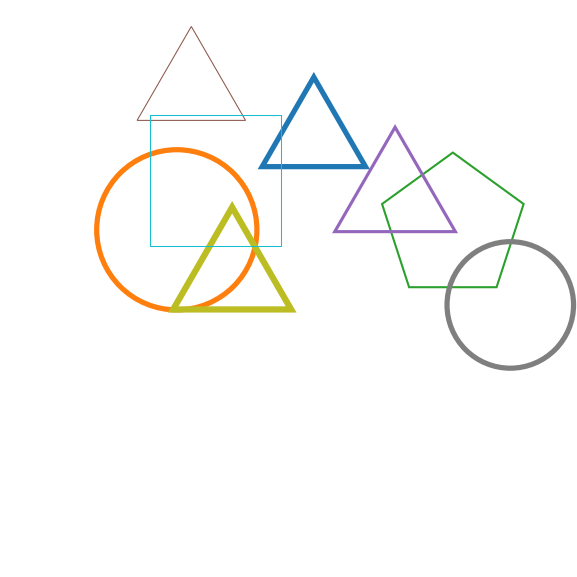[{"shape": "triangle", "thickness": 2.5, "radius": 0.52, "center": [0.543, 0.762]}, {"shape": "circle", "thickness": 2.5, "radius": 0.69, "center": [0.306, 0.601]}, {"shape": "pentagon", "thickness": 1, "radius": 0.64, "center": [0.784, 0.606]}, {"shape": "triangle", "thickness": 1.5, "radius": 0.6, "center": [0.684, 0.658]}, {"shape": "triangle", "thickness": 0.5, "radius": 0.54, "center": [0.331, 0.845]}, {"shape": "circle", "thickness": 2.5, "radius": 0.55, "center": [0.884, 0.471]}, {"shape": "triangle", "thickness": 3, "radius": 0.59, "center": [0.402, 0.522]}, {"shape": "square", "thickness": 0.5, "radius": 0.57, "center": [0.373, 0.687]}]